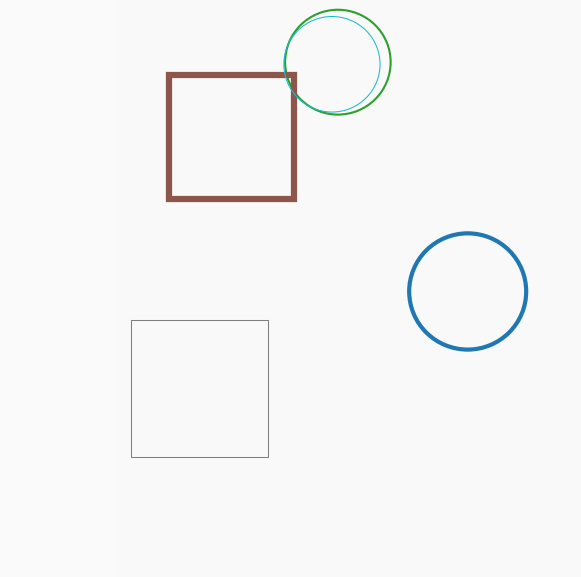[{"shape": "circle", "thickness": 2, "radius": 0.5, "center": [0.805, 0.494]}, {"shape": "circle", "thickness": 1, "radius": 0.45, "center": [0.581, 0.891]}, {"shape": "square", "thickness": 3, "radius": 0.54, "center": [0.398, 0.762]}, {"shape": "square", "thickness": 0.5, "radius": 0.59, "center": [0.343, 0.326]}, {"shape": "circle", "thickness": 0.5, "radius": 0.41, "center": [0.571, 0.888]}]